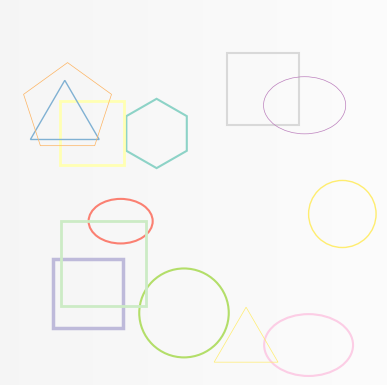[{"shape": "hexagon", "thickness": 1.5, "radius": 0.45, "center": [0.404, 0.653]}, {"shape": "square", "thickness": 2, "radius": 0.41, "center": [0.237, 0.655]}, {"shape": "square", "thickness": 2.5, "radius": 0.45, "center": [0.228, 0.238]}, {"shape": "oval", "thickness": 1.5, "radius": 0.41, "center": [0.311, 0.426]}, {"shape": "triangle", "thickness": 1, "radius": 0.51, "center": [0.167, 0.689]}, {"shape": "pentagon", "thickness": 0.5, "radius": 0.6, "center": [0.174, 0.718]}, {"shape": "circle", "thickness": 1.5, "radius": 0.58, "center": [0.475, 0.187]}, {"shape": "oval", "thickness": 1.5, "radius": 0.57, "center": [0.796, 0.104]}, {"shape": "square", "thickness": 1.5, "radius": 0.47, "center": [0.679, 0.769]}, {"shape": "oval", "thickness": 0.5, "radius": 0.53, "center": [0.786, 0.727]}, {"shape": "square", "thickness": 2, "radius": 0.55, "center": [0.268, 0.316]}, {"shape": "triangle", "thickness": 0.5, "radius": 0.48, "center": [0.635, 0.107]}, {"shape": "circle", "thickness": 1, "radius": 0.44, "center": [0.883, 0.444]}]